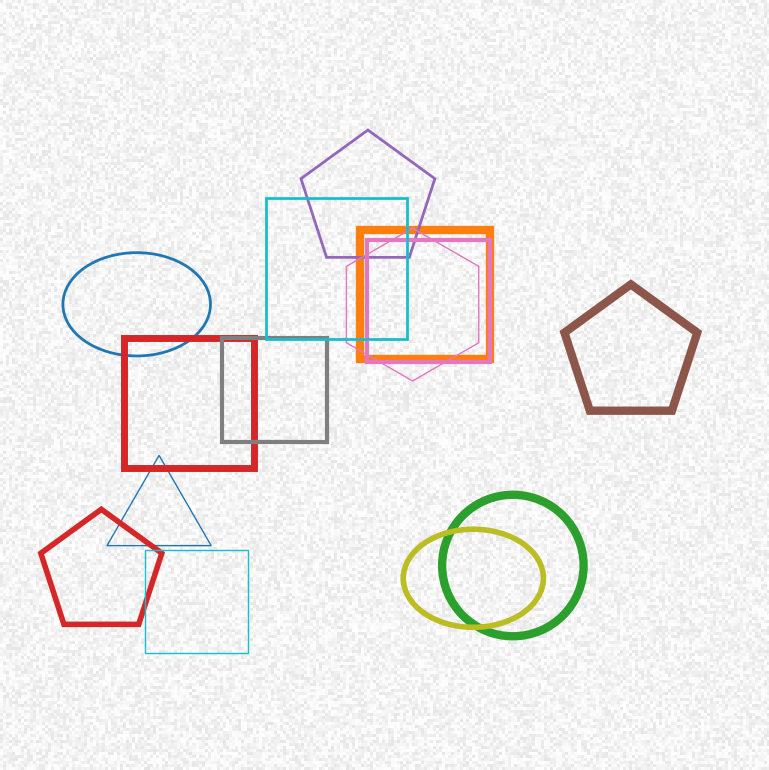[{"shape": "oval", "thickness": 1, "radius": 0.48, "center": [0.178, 0.605]}, {"shape": "triangle", "thickness": 0.5, "radius": 0.39, "center": [0.207, 0.33]}, {"shape": "square", "thickness": 3, "radius": 0.42, "center": [0.551, 0.618]}, {"shape": "circle", "thickness": 3, "radius": 0.46, "center": [0.666, 0.266]}, {"shape": "square", "thickness": 2.5, "radius": 0.42, "center": [0.245, 0.477]}, {"shape": "pentagon", "thickness": 2, "radius": 0.41, "center": [0.132, 0.256]}, {"shape": "pentagon", "thickness": 1, "radius": 0.46, "center": [0.478, 0.74]}, {"shape": "pentagon", "thickness": 3, "radius": 0.45, "center": [0.819, 0.54]}, {"shape": "square", "thickness": 1.5, "radius": 0.4, "center": [0.557, 0.609]}, {"shape": "hexagon", "thickness": 0.5, "radius": 0.5, "center": [0.536, 0.604]}, {"shape": "square", "thickness": 1.5, "radius": 0.34, "center": [0.356, 0.494]}, {"shape": "oval", "thickness": 2, "radius": 0.45, "center": [0.615, 0.249]}, {"shape": "square", "thickness": 1, "radius": 0.46, "center": [0.437, 0.652]}, {"shape": "square", "thickness": 0.5, "radius": 0.33, "center": [0.256, 0.219]}]